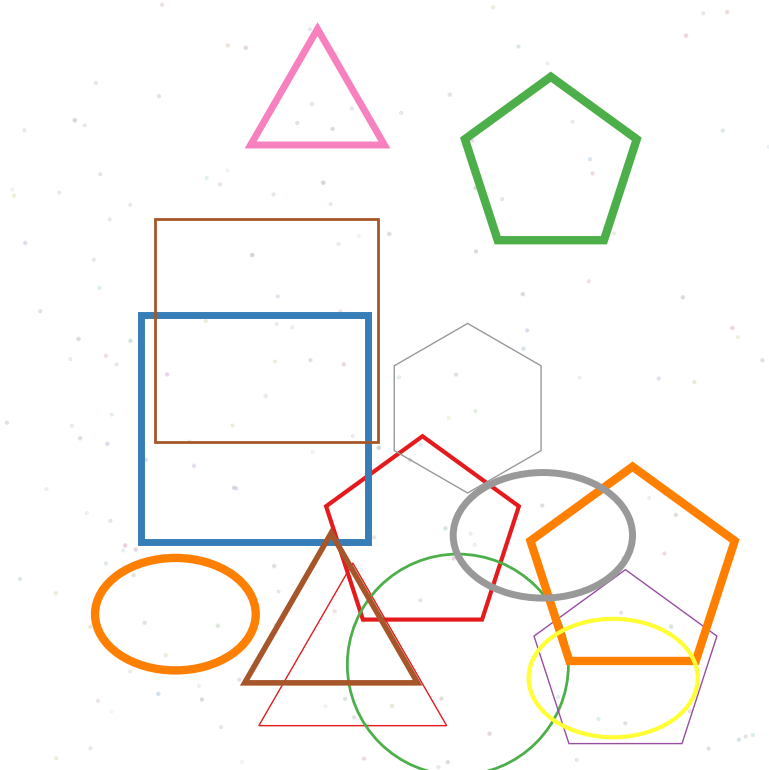[{"shape": "pentagon", "thickness": 1.5, "radius": 0.66, "center": [0.549, 0.302]}, {"shape": "triangle", "thickness": 0.5, "radius": 0.7, "center": [0.458, 0.128]}, {"shape": "square", "thickness": 2.5, "radius": 0.74, "center": [0.331, 0.443]}, {"shape": "pentagon", "thickness": 3, "radius": 0.59, "center": [0.715, 0.783]}, {"shape": "circle", "thickness": 1, "radius": 0.72, "center": [0.595, 0.137]}, {"shape": "pentagon", "thickness": 0.5, "radius": 0.62, "center": [0.812, 0.135]}, {"shape": "pentagon", "thickness": 3, "radius": 0.7, "center": [0.822, 0.254]}, {"shape": "oval", "thickness": 3, "radius": 0.52, "center": [0.228, 0.202]}, {"shape": "oval", "thickness": 1.5, "radius": 0.55, "center": [0.796, 0.119]}, {"shape": "square", "thickness": 1, "radius": 0.73, "center": [0.346, 0.571]}, {"shape": "triangle", "thickness": 2, "radius": 0.65, "center": [0.43, 0.178]}, {"shape": "triangle", "thickness": 2.5, "radius": 0.5, "center": [0.412, 0.862]}, {"shape": "hexagon", "thickness": 0.5, "radius": 0.55, "center": [0.607, 0.47]}, {"shape": "oval", "thickness": 2.5, "radius": 0.58, "center": [0.705, 0.305]}]